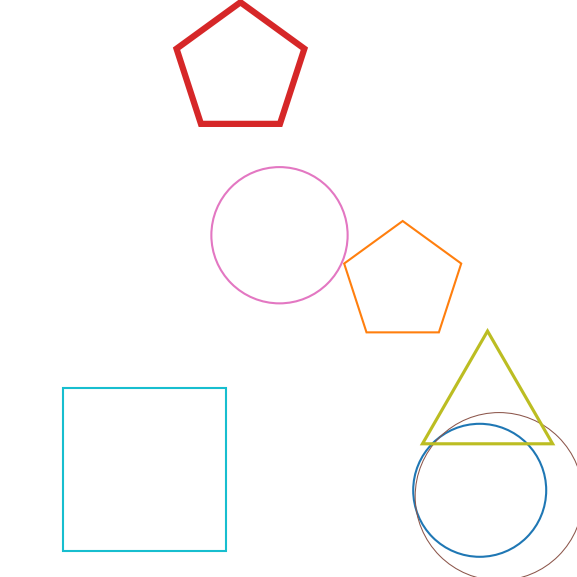[{"shape": "circle", "thickness": 1, "radius": 0.58, "center": [0.831, 0.15]}, {"shape": "pentagon", "thickness": 1, "radius": 0.53, "center": [0.697, 0.51]}, {"shape": "pentagon", "thickness": 3, "radius": 0.58, "center": [0.416, 0.879]}, {"shape": "circle", "thickness": 0.5, "radius": 0.73, "center": [0.864, 0.139]}, {"shape": "circle", "thickness": 1, "radius": 0.59, "center": [0.484, 0.592]}, {"shape": "triangle", "thickness": 1.5, "radius": 0.65, "center": [0.844, 0.296]}, {"shape": "square", "thickness": 1, "radius": 0.71, "center": [0.251, 0.186]}]